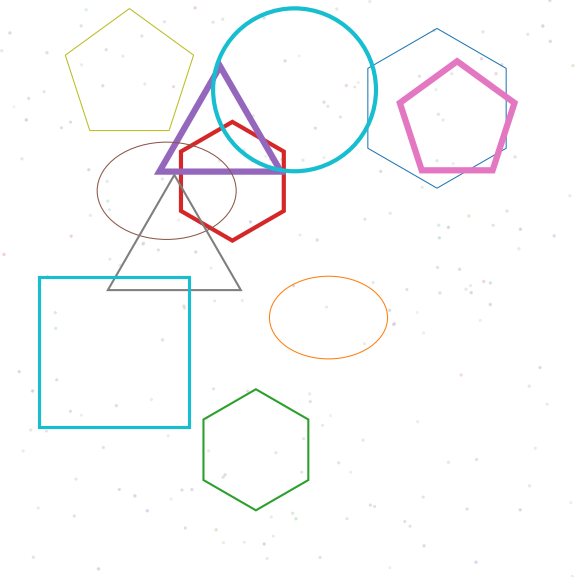[{"shape": "hexagon", "thickness": 0.5, "radius": 0.69, "center": [0.757, 0.812]}, {"shape": "oval", "thickness": 0.5, "radius": 0.51, "center": [0.569, 0.449]}, {"shape": "hexagon", "thickness": 1, "radius": 0.52, "center": [0.443, 0.22]}, {"shape": "hexagon", "thickness": 2, "radius": 0.51, "center": [0.402, 0.685]}, {"shape": "triangle", "thickness": 3, "radius": 0.61, "center": [0.381, 0.763]}, {"shape": "oval", "thickness": 0.5, "radius": 0.6, "center": [0.289, 0.669]}, {"shape": "pentagon", "thickness": 3, "radius": 0.52, "center": [0.792, 0.789]}, {"shape": "triangle", "thickness": 1, "radius": 0.66, "center": [0.302, 0.563]}, {"shape": "pentagon", "thickness": 0.5, "radius": 0.58, "center": [0.224, 0.868]}, {"shape": "circle", "thickness": 2, "radius": 0.71, "center": [0.51, 0.844]}, {"shape": "square", "thickness": 1.5, "radius": 0.65, "center": [0.197, 0.389]}]